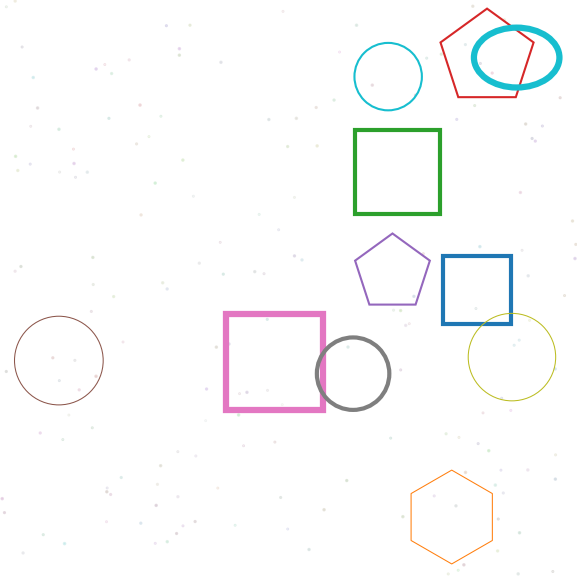[{"shape": "square", "thickness": 2, "radius": 0.29, "center": [0.826, 0.497]}, {"shape": "hexagon", "thickness": 0.5, "radius": 0.41, "center": [0.782, 0.104]}, {"shape": "square", "thickness": 2, "radius": 0.37, "center": [0.688, 0.701]}, {"shape": "pentagon", "thickness": 1, "radius": 0.42, "center": [0.843, 0.899]}, {"shape": "pentagon", "thickness": 1, "radius": 0.34, "center": [0.68, 0.527]}, {"shape": "circle", "thickness": 0.5, "radius": 0.38, "center": [0.102, 0.375]}, {"shape": "square", "thickness": 3, "radius": 0.42, "center": [0.475, 0.372]}, {"shape": "circle", "thickness": 2, "radius": 0.31, "center": [0.611, 0.352]}, {"shape": "circle", "thickness": 0.5, "radius": 0.38, "center": [0.886, 0.381]}, {"shape": "oval", "thickness": 3, "radius": 0.37, "center": [0.895, 0.899]}, {"shape": "circle", "thickness": 1, "radius": 0.29, "center": [0.672, 0.866]}]